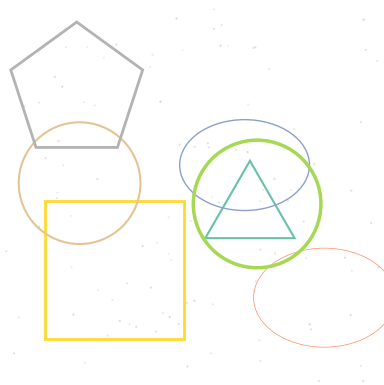[{"shape": "triangle", "thickness": 1.5, "radius": 0.67, "center": [0.649, 0.448]}, {"shape": "oval", "thickness": 0.5, "radius": 0.92, "center": [0.842, 0.227]}, {"shape": "oval", "thickness": 1, "radius": 0.84, "center": [0.635, 0.571]}, {"shape": "circle", "thickness": 2.5, "radius": 0.83, "center": [0.668, 0.47]}, {"shape": "square", "thickness": 2, "radius": 0.9, "center": [0.297, 0.299]}, {"shape": "circle", "thickness": 1.5, "radius": 0.79, "center": [0.207, 0.524]}, {"shape": "pentagon", "thickness": 2, "radius": 0.9, "center": [0.199, 0.763]}]